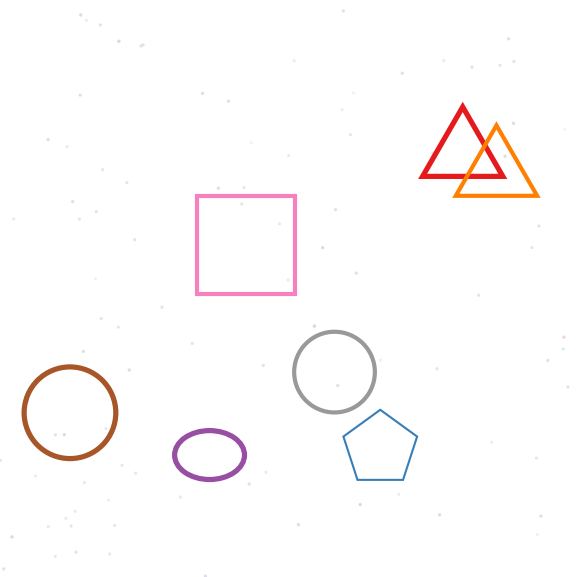[{"shape": "triangle", "thickness": 2.5, "radius": 0.4, "center": [0.801, 0.734]}, {"shape": "pentagon", "thickness": 1, "radius": 0.34, "center": [0.658, 0.222]}, {"shape": "oval", "thickness": 2.5, "radius": 0.3, "center": [0.363, 0.211]}, {"shape": "triangle", "thickness": 2, "radius": 0.41, "center": [0.86, 0.701]}, {"shape": "circle", "thickness": 2.5, "radius": 0.4, "center": [0.121, 0.284]}, {"shape": "square", "thickness": 2, "radius": 0.42, "center": [0.426, 0.574]}, {"shape": "circle", "thickness": 2, "radius": 0.35, "center": [0.579, 0.355]}]